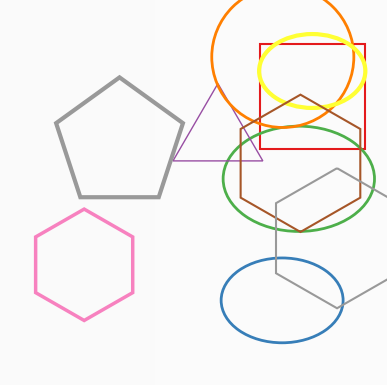[{"shape": "square", "thickness": 1.5, "radius": 0.68, "center": [0.807, 0.75]}, {"shape": "oval", "thickness": 2, "radius": 0.79, "center": [0.728, 0.22]}, {"shape": "oval", "thickness": 2, "radius": 0.98, "center": [0.771, 0.536]}, {"shape": "triangle", "thickness": 1, "radius": 0.67, "center": [0.562, 0.649]}, {"shape": "circle", "thickness": 2, "radius": 0.92, "center": [0.73, 0.852]}, {"shape": "oval", "thickness": 3, "radius": 0.69, "center": [0.806, 0.816]}, {"shape": "hexagon", "thickness": 1.5, "radius": 0.89, "center": [0.775, 0.576]}, {"shape": "hexagon", "thickness": 2.5, "radius": 0.72, "center": [0.217, 0.312]}, {"shape": "pentagon", "thickness": 3, "radius": 0.86, "center": [0.308, 0.627]}, {"shape": "hexagon", "thickness": 1.5, "radius": 0.91, "center": [0.87, 0.381]}]